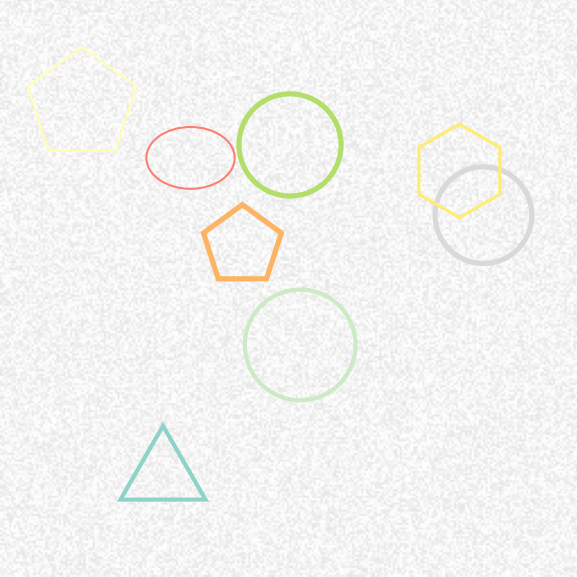[{"shape": "triangle", "thickness": 2, "radius": 0.43, "center": [0.282, 0.177]}, {"shape": "pentagon", "thickness": 1, "radius": 0.49, "center": [0.142, 0.819]}, {"shape": "oval", "thickness": 1, "radius": 0.38, "center": [0.33, 0.726]}, {"shape": "pentagon", "thickness": 2.5, "radius": 0.35, "center": [0.42, 0.574]}, {"shape": "circle", "thickness": 2.5, "radius": 0.44, "center": [0.502, 0.748]}, {"shape": "circle", "thickness": 2.5, "radius": 0.42, "center": [0.837, 0.627]}, {"shape": "circle", "thickness": 2, "radius": 0.48, "center": [0.52, 0.402]}, {"shape": "hexagon", "thickness": 1.5, "radius": 0.41, "center": [0.795, 0.703]}]